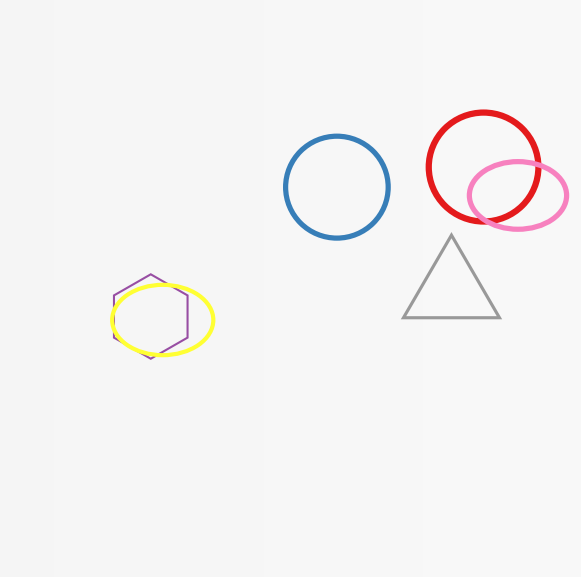[{"shape": "circle", "thickness": 3, "radius": 0.47, "center": [0.832, 0.71]}, {"shape": "circle", "thickness": 2.5, "radius": 0.44, "center": [0.58, 0.675]}, {"shape": "hexagon", "thickness": 1, "radius": 0.37, "center": [0.259, 0.451]}, {"shape": "oval", "thickness": 2, "radius": 0.44, "center": [0.28, 0.445]}, {"shape": "oval", "thickness": 2.5, "radius": 0.42, "center": [0.891, 0.661]}, {"shape": "triangle", "thickness": 1.5, "radius": 0.48, "center": [0.777, 0.497]}]